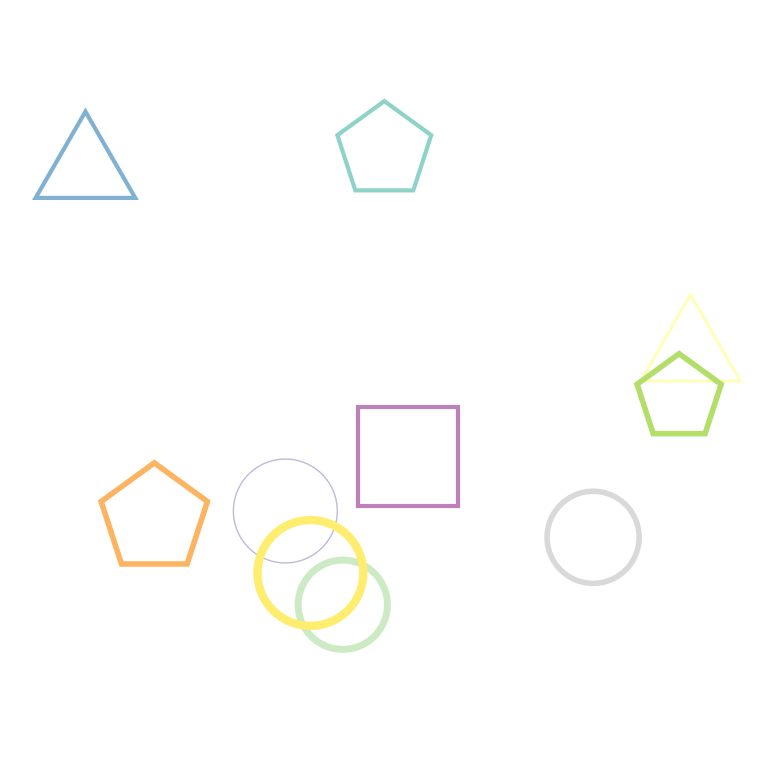[{"shape": "pentagon", "thickness": 1.5, "radius": 0.32, "center": [0.499, 0.805]}, {"shape": "triangle", "thickness": 1, "radius": 0.37, "center": [0.897, 0.543]}, {"shape": "circle", "thickness": 0.5, "radius": 0.34, "center": [0.371, 0.336]}, {"shape": "triangle", "thickness": 1.5, "radius": 0.37, "center": [0.111, 0.78]}, {"shape": "pentagon", "thickness": 2, "radius": 0.36, "center": [0.2, 0.326]}, {"shape": "pentagon", "thickness": 2, "radius": 0.29, "center": [0.882, 0.483]}, {"shape": "circle", "thickness": 2, "radius": 0.3, "center": [0.77, 0.302]}, {"shape": "square", "thickness": 1.5, "radius": 0.32, "center": [0.53, 0.407]}, {"shape": "circle", "thickness": 2.5, "radius": 0.29, "center": [0.445, 0.215]}, {"shape": "circle", "thickness": 3, "radius": 0.34, "center": [0.403, 0.256]}]